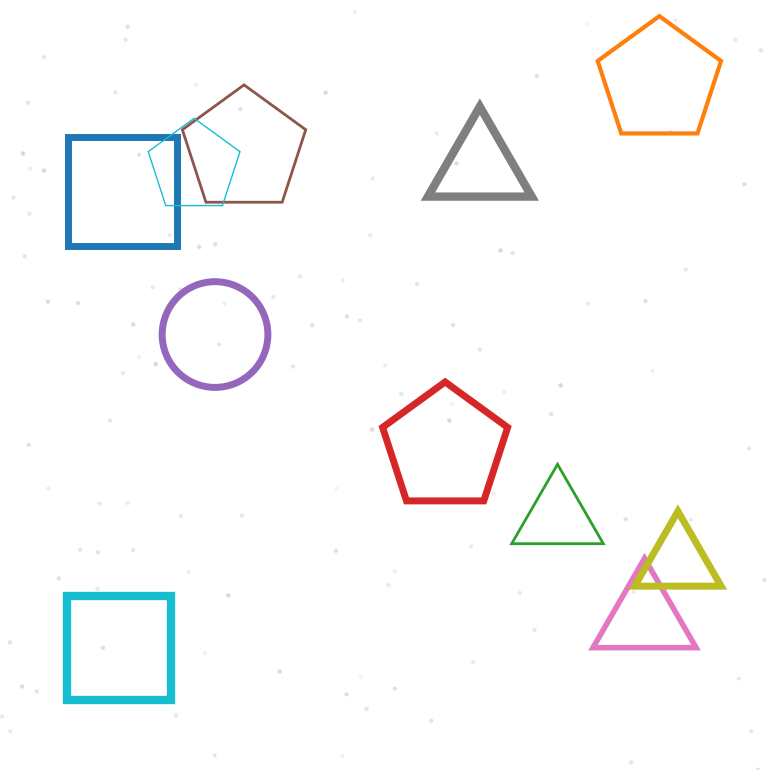[{"shape": "square", "thickness": 2.5, "radius": 0.35, "center": [0.159, 0.752]}, {"shape": "pentagon", "thickness": 1.5, "radius": 0.42, "center": [0.856, 0.895]}, {"shape": "triangle", "thickness": 1, "radius": 0.34, "center": [0.724, 0.328]}, {"shape": "pentagon", "thickness": 2.5, "radius": 0.43, "center": [0.578, 0.419]}, {"shape": "circle", "thickness": 2.5, "radius": 0.34, "center": [0.279, 0.566]}, {"shape": "pentagon", "thickness": 1, "radius": 0.42, "center": [0.317, 0.806]}, {"shape": "triangle", "thickness": 2, "radius": 0.39, "center": [0.837, 0.198]}, {"shape": "triangle", "thickness": 3, "radius": 0.39, "center": [0.623, 0.784]}, {"shape": "triangle", "thickness": 2.5, "radius": 0.32, "center": [0.88, 0.271]}, {"shape": "square", "thickness": 3, "radius": 0.34, "center": [0.154, 0.158]}, {"shape": "pentagon", "thickness": 0.5, "radius": 0.31, "center": [0.252, 0.784]}]